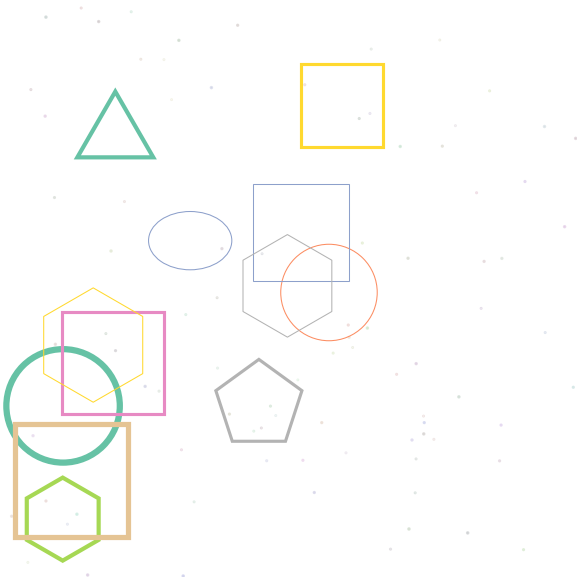[{"shape": "triangle", "thickness": 2, "radius": 0.38, "center": [0.2, 0.765]}, {"shape": "circle", "thickness": 3, "radius": 0.49, "center": [0.109, 0.296]}, {"shape": "circle", "thickness": 0.5, "radius": 0.42, "center": [0.57, 0.493]}, {"shape": "square", "thickness": 0.5, "radius": 0.42, "center": [0.522, 0.596]}, {"shape": "oval", "thickness": 0.5, "radius": 0.36, "center": [0.329, 0.582]}, {"shape": "square", "thickness": 1.5, "radius": 0.44, "center": [0.196, 0.371]}, {"shape": "hexagon", "thickness": 2, "radius": 0.36, "center": [0.109, 0.1]}, {"shape": "hexagon", "thickness": 0.5, "radius": 0.49, "center": [0.161, 0.402]}, {"shape": "square", "thickness": 1.5, "radius": 0.36, "center": [0.592, 0.816]}, {"shape": "square", "thickness": 2.5, "radius": 0.49, "center": [0.124, 0.167]}, {"shape": "pentagon", "thickness": 1.5, "radius": 0.39, "center": [0.448, 0.298]}, {"shape": "hexagon", "thickness": 0.5, "radius": 0.44, "center": [0.498, 0.504]}]